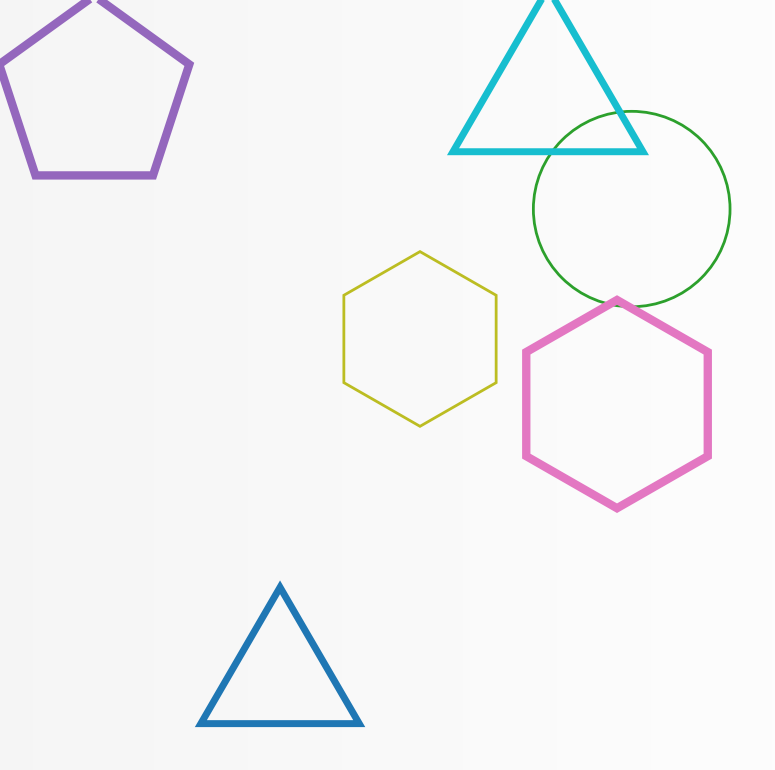[{"shape": "triangle", "thickness": 2.5, "radius": 0.59, "center": [0.361, 0.119]}, {"shape": "circle", "thickness": 1, "radius": 0.63, "center": [0.815, 0.729]}, {"shape": "pentagon", "thickness": 3, "radius": 0.64, "center": [0.122, 0.877]}, {"shape": "hexagon", "thickness": 3, "radius": 0.68, "center": [0.796, 0.475]}, {"shape": "hexagon", "thickness": 1, "radius": 0.57, "center": [0.542, 0.56]}, {"shape": "triangle", "thickness": 2.5, "radius": 0.71, "center": [0.707, 0.874]}]